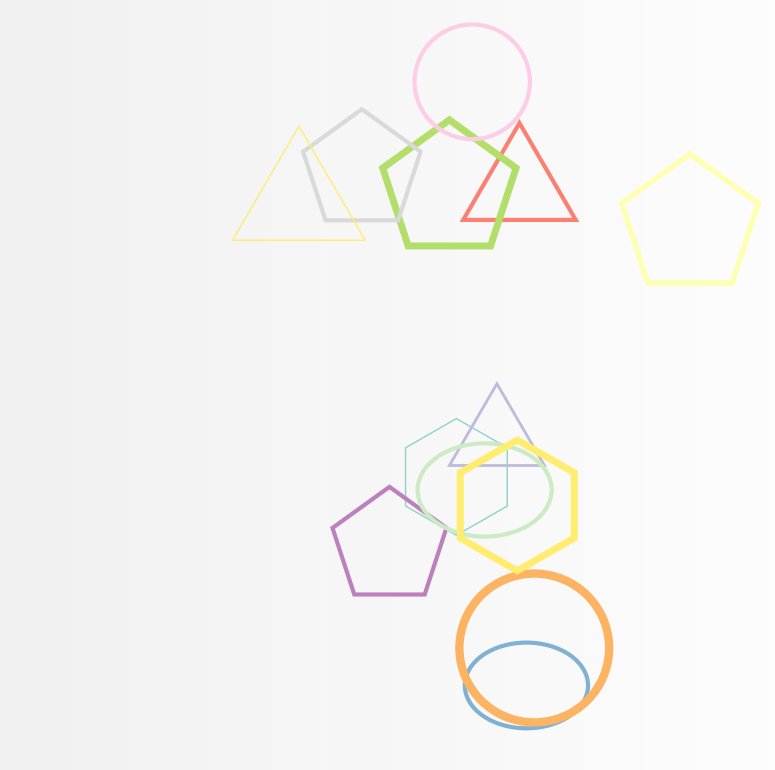[{"shape": "hexagon", "thickness": 0.5, "radius": 0.38, "center": [0.589, 0.381]}, {"shape": "pentagon", "thickness": 2, "radius": 0.46, "center": [0.89, 0.707]}, {"shape": "triangle", "thickness": 1, "radius": 0.35, "center": [0.641, 0.431]}, {"shape": "triangle", "thickness": 1.5, "radius": 0.42, "center": [0.67, 0.756]}, {"shape": "oval", "thickness": 1.5, "radius": 0.4, "center": [0.679, 0.11]}, {"shape": "circle", "thickness": 3, "radius": 0.48, "center": [0.689, 0.158]}, {"shape": "pentagon", "thickness": 2.5, "radius": 0.45, "center": [0.58, 0.754]}, {"shape": "circle", "thickness": 1.5, "radius": 0.37, "center": [0.609, 0.894]}, {"shape": "pentagon", "thickness": 1.5, "radius": 0.4, "center": [0.467, 0.778]}, {"shape": "pentagon", "thickness": 1.5, "radius": 0.39, "center": [0.503, 0.29]}, {"shape": "oval", "thickness": 1.5, "radius": 0.43, "center": [0.625, 0.364]}, {"shape": "hexagon", "thickness": 2.5, "radius": 0.42, "center": [0.667, 0.344]}, {"shape": "triangle", "thickness": 0.5, "radius": 0.49, "center": [0.386, 0.737]}]